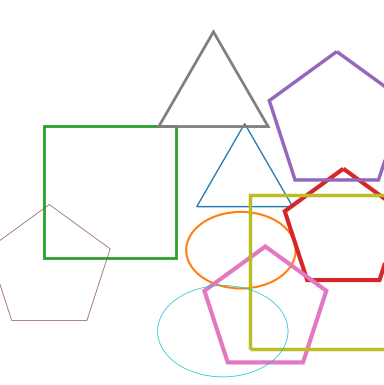[{"shape": "triangle", "thickness": 1, "radius": 0.72, "center": [0.636, 0.535]}, {"shape": "oval", "thickness": 1.5, "radius": 0.71, "center": [0.626, 0.35]}, {"shape": "square", "thickness": 2, "radius": 0.85, "center": [0.285, 0.501]}, {"shape": "pentagon", "thickness": 3, "radius": 0.8, "center": [0.892, 0.402]}, {"shape": "pentagon", "thickness": 2.5, "radius": 0.92, "center": [0.875, 0.682]}, {"shape": "pentagon", "thickness": 0.5, "radius": 0.83, "center": [0.128, 0.302]}, {"shape": "pentagon", "thickness": 3, "radius": 0.83, "center": [0.689, 0.193]}, {"shape": "triangle", "thickness": 2, "radius": 0.82, "center": [0.554, 0.753]}, {"shape": "square", "thickness": 2.5, "radius": 1.0, "center": [0.85, 0.293]}, {"shape": "oval", "thickness": 0.5, "radius": 0.85, "center": [0.579, 0.14]}]